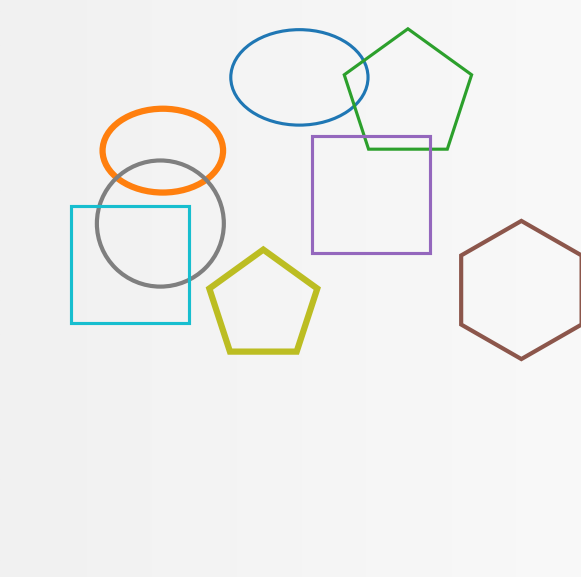[{"shape": "oval", "thickness": 1.5, "radius": 0.59, "center": [0.515, 0.865]}, {"shape": "oval", "thickness": 3, "radius": 0.52, "center": [0.28, 0.738]}, {"shape": "pentagon", "thickness": 1.5, "radius": 0.58, "center": [0.702, 0.834]}, {"shape": "square", "thickness": 1.5, "radius": 0.51, "center": [0.638, 0.662]}, {"shape": "hexagon", "thickness": 2, "radius": 0.6, "center": [0.897, 0.497]}, {"shape": "circle", "thickness": 2, "radius": 0.55, "center": [0.276, 0.612]}, {"shape": "pentagon", "thickness": 3, "radius": 0.49, "center": [0.453, 0.469]}, {"shape": "square", "thickness": 1.5, "radius": 0.51, "center": [0.224, 0.541]}]